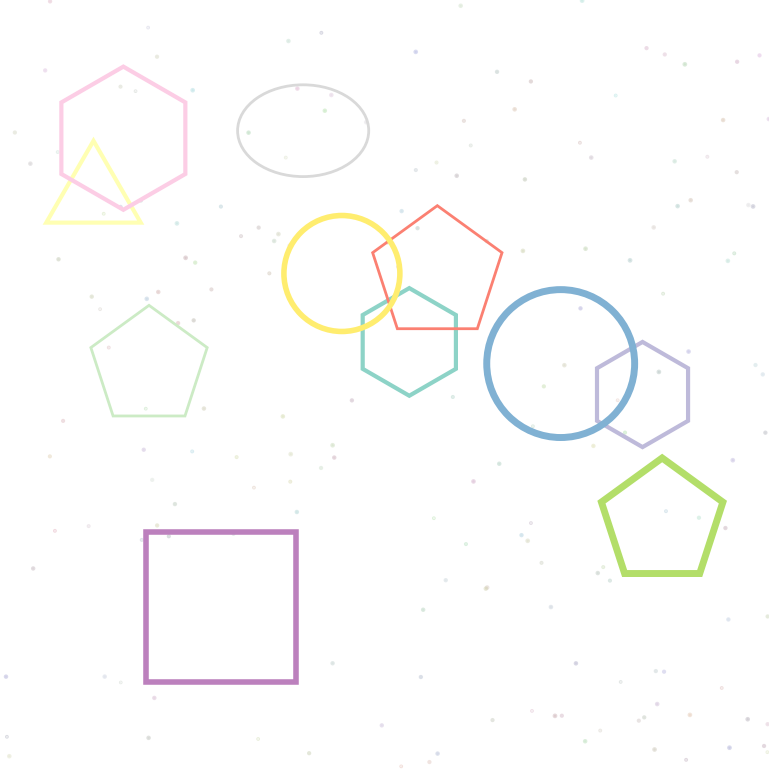[{"shape": "hexagon", "thickness": 1.5, "radius": 0.35, "center": [0.532, 0.556]}, {"shape": "triangle", "thickness": 1.5, "radius": 0.35, "center": [0.121, 0.746]}, {"shape": "hexagon", "thickness": 1.5, "radius": 0.34, "center": [0.834, 0.488]}, {"shape": "pentagon", "thickness": 1, "radius": 0.44, "center": [0.568, 0.645]}, {"shape": "circle", "thickness": 2.5, "radius": 0.48, "center": [0.728, 0.528]}, {"shape": "pentagon", "thickness": 2.5, "radius": 0.41, "center": [0.86, 0.322]}, {"shape": "hexagon", "thickness": 1.5, "radius": 0.46, "center": [0.16, 0.821]}, {"shape": "oval", "thickness": 1, "radius": 0.43, "center": [0.394, 0.83]}, {"shape": "square", "thickness": 2, "radius": 0.49, "center": [0.287, 0.212]}, {"shape": "pentagon", "thickness": 1, "radius": 0.4, "center": [0.194, 0.524]}, {"shape": "circle", "thickness": 2, "radius": 0.38, "center": [0.444, 0.645]}]